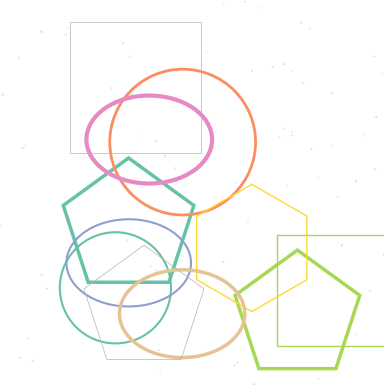[{"shape": "circle", "thickness": 1.5, "radius": 0.72, "center": [0.3, 0.252]}, {"shape": "pentagon", "thickness": 2.5, "radius": 0.89, "center": [0.334, 0.411]}, {"shape": "circle", "thickness": 2, "radius": 0.95, "center": [0.474, 0.631]}, {"shape": "oval", "thickness": 1.5, "radius": 0.81, "center": [0.334, 0.317]}, {"shape": "oval", "thickness": 3, "radius": 0.82, "center": [0.388, 0.638]}, {"shape": "square", "thickness": 1, "radius": 0.72, "center": [0.865, 0.244]}, {"shape": "pentagon", "thickness": 2.5, "radius": 0.85, "center": [0.772, 0.18]}, {"shape": "hexagon", "thickness": 1, "radius": 0.83, "center": [0.654, 0.356]}, {"shape": "oval", "thickness": 2.5, "radius": 0.81, "center": [0.473, 0.185]}, {"shape": "square", "thickness": 0.5, "radius": 0.85, "center": [0.353, 0.773]}, {"shape": "pentagon", "thickness": 0.5, "radius": 0.82, "center": [0.374, 0.199]}]